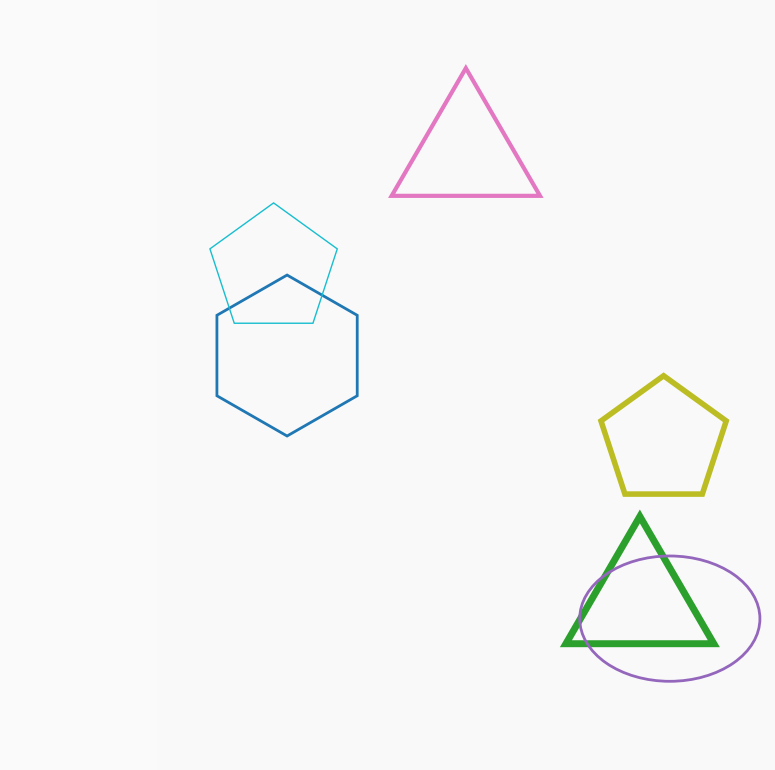[{"shape": "hexagon", "thickness": 1, "radius": 0.52, "center": [0.37, 0.538]}, {"shape": "triangle", "thickness": 2.5, "radius": 0.55, "center": [0.826, 0.219]}, {"shape": "oval", "thickness": 1, "radius": 0.58, "center": [0.864, 0.197]}, {"shape": "triangle", "thickness": 1.5, "radius": 0.55, "center": [0.601, 0.801]}, {"shape": "pentagon", "thickness": 2, "radius": 0.42, "center": [0.856, 0.427]}, {"shape": "pentagon", "thickness": 0.5, "radius": 0.43, "center": [0.353, 0.65]}]